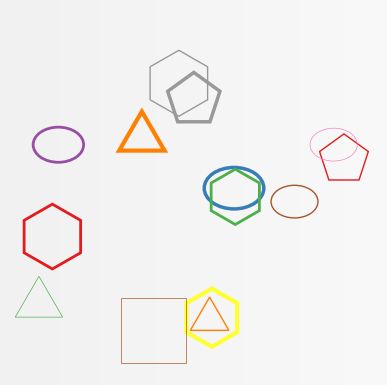[{"shape": "hexagon", "thickness": 2, "radius": 0.42, "center": [0.135, 0.386]}, {"shape": "pentagon", "thickness": 1, "radius": 0.33, "center": [0.888, 0.586]}, {"shape": "oval", "thickness": 2.5, "radius": 0.38, "center": [0.604, 0.511]}, {"shape": "hexagon", "thickness": 2, "radius": 0.36, "center": [0.607, 0.489]}, {"shape": "triangle", "thickness": 0.5, "radius": 0.35, "center": [0.1, 0.212]}, {"shape": "oval", "thickness": 2, "radius": 0.33, "center": [0.151, 0.624]}, {"shape": "triangle", "thickness": 1, "radius": 0.29, "center": [0.541, 0.171]}, {"shape": "triangle", "thickness": 3, "radius": 0.34, "center": [0.366, 0.643]}, {"shape": "hexagon", "thickness": 3, "radius": 0.38, "center": [0.547, 0.175]}, {"shape": "oval", "thickness": 1, "radius": 0.3, "center": [0.76, 0.476]}, {"shape": "square", "thickness": 0.5, "radius": 0.42, "center": [0.396, 0.141]}, {"shape": "oval", "thickness": 0.5, "radius": 0.3, "center": [0.861, 0.624]}, {"shape": "pentagon", "thickness": 2.5, "radius": 0.35, "center": [0.5, 0.741]}, {"shape": "hexagon", "thickness": 1, "radius": 0.43, "center": [0.462, 0.784]}]